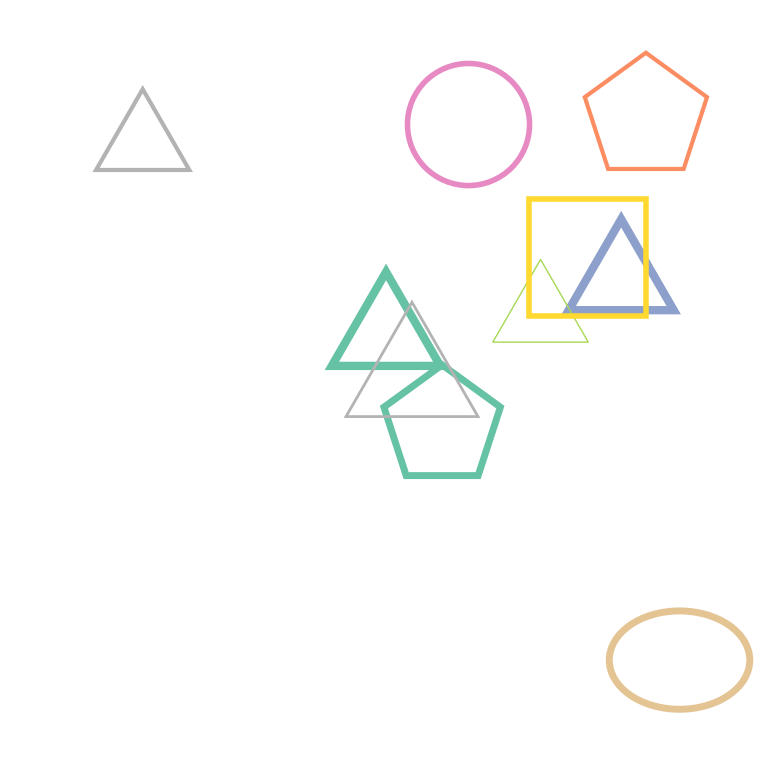[{"shape": "pentagon", "thickness": 2.5, "radius": 0.4, "center": [0.574, 0.447]}, {"shape": "triangle", "thickness": 3, "radius": 0.41, "center": [0.501, 0.565]}, {"shape": "pentagon", "thickness": 1.5, "radius": 0.42, "center": [0.839, 0.848]}, {"shape": "triangle", "thickness": 3, "radius": 0.39, "center": [0.807, 0.637]}, {"shape": "circle", "thickness": 2, "radius": 0.4, "center": [0.608, 0.838]}, {"shape": "triangle", "thickness": 0.5, "radius": 0.36, "center": [0.702, 0.591]}, {"shape": "square", "thickness": 2, "radius": 0.38, "center": [0.763, 0.665]}, {"shape": "oval", "thickness": 2.5, "radius": 0.46, "center": [0.883, 0.143]}, {"shape": "triangle", "thickness": 1.5, "radius": 0.35, "center": [0.185, 0.814]}, {"shape": "triangle", "thickness": 1, "radius": 0.49, "center": [0.535, 0.508]}]